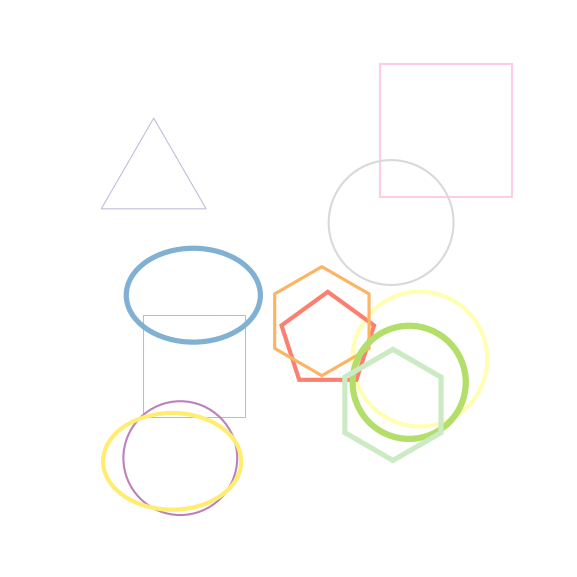[{"shape": "square", "thickness": 0.5, "radius": 0.44, "center": [0.336, 0.365]}, {"shape": "circle", "thickness": 2, "radius": 0.58, "center": [0.727, 0.377]}, {"shape": "triangle", "thickness": 0.5, "radius": 0.52, "center": [0.266, 0.69]}, {"shape": "pentagon", "thickness": 2, "radius": 0.42, "center": [0.568, 0.41]}, {"shape": "oval", "thickness": 2.5, "radius": 0.58, "center": [0.335, 0.488]}, {"shape": "hexagon", "thickness": 1.5, "radius": 0.47, "center": [0.557, 0.443]}, {"shape": "circle", "thickness": 3, "radius": 0.49, "center": [0.709, 0.337]}, {"shape": "square", "thickness": 1, "radius": 0.57, "center": [0.772, 0.773]}, {"shape": "circle", "thickness": 1, "radius": 0.54, "center": [0.677, 0.614]}, {"shape": "circle", "thickness": 1, "radius": 0.49, "center": [0.312, 0.206]}, {"shape": "hexagon", "thickness": 2.5, "radius": 0.48, "center": [0.68, 0.298]}, {"shape": "oval", "thickness": 2, "radius": 0.6, "center": [0.298, 0.2]}]